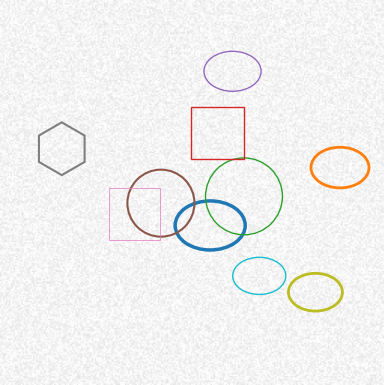[{"shape": "oval", "thickness": 2.5, "radius": 0.46, "center": [0.546, 0.414]}, {"shape": "oval", "thickness": 2, "radius": 0.38, "center": [0.883, 0.565]}, {"shape": "circle", "thickness": 1, "radius": 0.5, "center": [0.634, 0.49]}, {"shape": "square", "thickness": 1, "radius": 0.34, "center": [0.565, 0.654]}, {"shape": "oval", "thickness": 1, "radius": 0.37, "center": [0.604, 0.815]}, {"shape": "circle", "thickness": 1.5, "radius": 0.44, "center": [0.418, 0.472]}, {"shape": "square", "thickness": 0.5, "radius": 0.33, "center": [0.349, 0.444]}, {"shape": "hexagon", "thickness": 1.5, "radius": 0.34, "center": [0.16, 0.614]}, {"shape": "oval", "thickness": 2, "radius": 0.35, "center": [0.819, 0.241]}, {"shape": "oval", "thickness": 1, "radius": 0.34, "center": [0.673, 0.283]}]